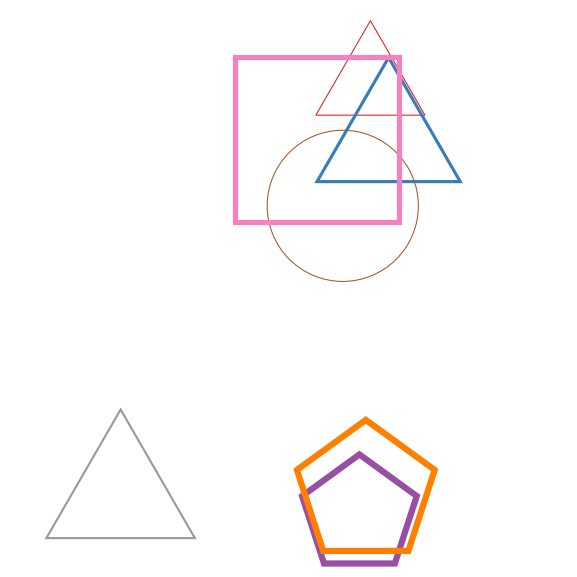[{"shape": "triangle", "thickness": 0.5, "radius": 0.55, "center": [0.641, 0.854]}, {"shape": "triangle", "thickness": 1.5, "radius": 0.72, "center": [0.673, 0.756]}, {"shape": "pentagon", "thickness": 3, "radius": 0.52, "center": [0.622, 0.108]}, {"shape": "pentagon", "thickness": 3, "radius": 0.63, "center": [0.633, 0.147]}, {"shape": "circle", "thickness": 0.5, "radius": 0.65, "center": [0.594, 0.643]}, {"shape": "square", "thickness": 2.5, "radius": 0.71, "center": [0.549, 0.758]}, {"shape": "triangle", "thickness": 1, "radius": 0.74, "center": [0.209, 0.142]}]